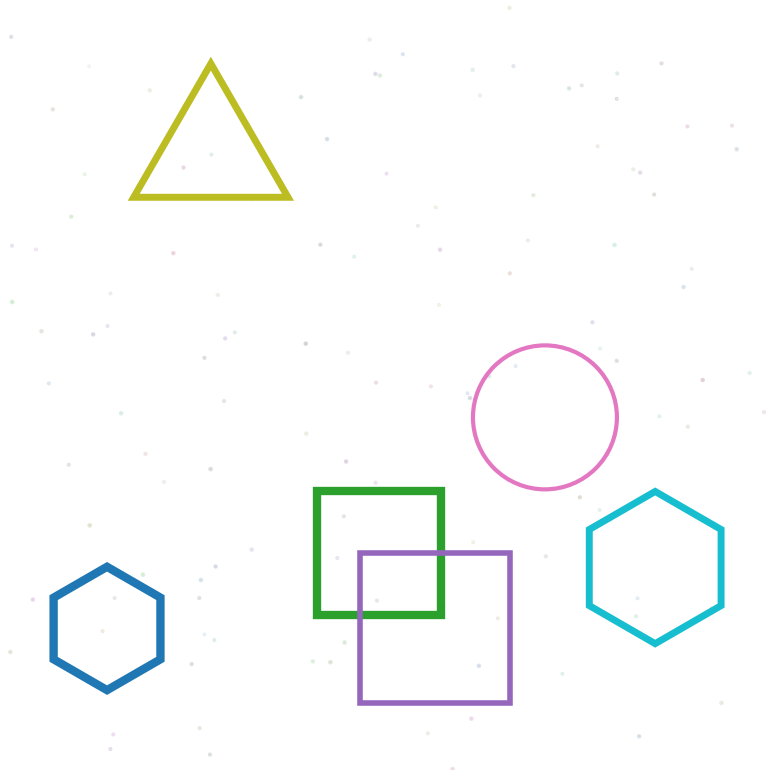[{"shape": "hexagon", "thickness": 3, "radius": 0.4, "center": [0.139, 0.184]}, {"shape": "square", "thickness": 3, "radius": 0.4, "center": [0.493, 0.281]}, {"shape": "square", "thickness": 2, "radius": 0.49, "center": [0.565, 0.184]}, {"shape": "circle", "thickness": 1.5, "radius": 0.47, "center": [0.708, 0.458]}, {"shape": "triangle", "thickness": 2.5, "radius": 0.58, "center": [0.274, 0.802]}, {"shape": "hexagon", "thickness": 2.5, "radius": 0.49, "center": [0.851, 0.263]}]